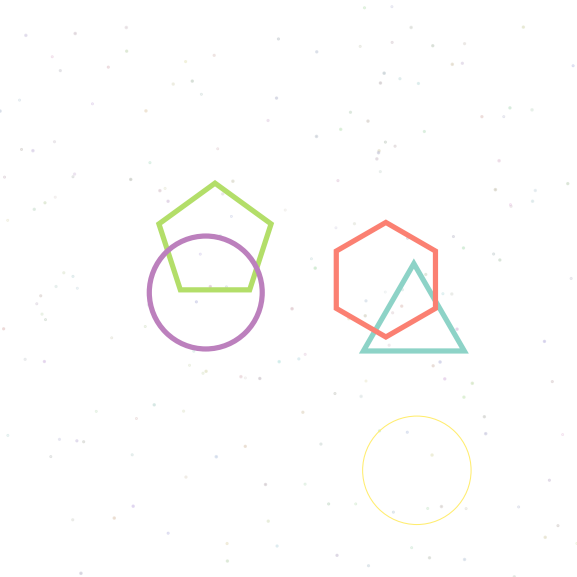[{"shape": "triangle", "thickness": 2.5, "radius": 0.5, "center": [0.717, 0.442]}, {"shape": "hexagon", "thickness": 2.5, "radius": 0.5, "center": [0.668, 0.515]}, {"shape": "pentagon", "thickness": 2.5, "radius": 0.51, "center": [0.372, 0.58]}, {"shape": "circle", "thickness": 2.5, "radius": 0.49, "center": [0.356, 0.493]}, {"shape": "circle", "thickness": 0.5, "radius": 0.47, "center": [0.722, 0.185]}]